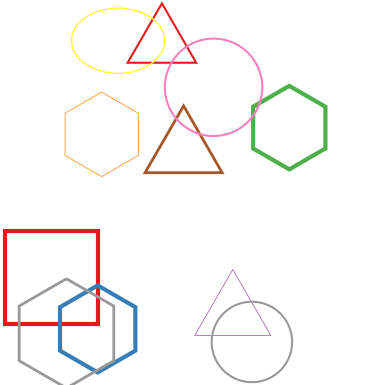[{"shape": "triangle", "thickness": 1.5, "radius": 0.51, "center": [0.421, 0.888]}, {"shape": "square", "thickness": 3, "radius": 0.61, "center": [0.133, 0.28]}, {"shape": "hexagon", "thickness": 3, "radius": 0.57, "center": [0.254, 0.146]}, {"shape": "hexagon", "thickness": 3, "radius": 0.54, "center": [0.751, 0.669]}, {"shape": "triangle", "thickness": 0.5, "radius": 0.57, "center": [0.605, 0.186]}, {"shape": "hexagon", "thickness": 0.5, "radius": 0.55, "center": [0.264, 0.651]}, {"shape": "oval", "thickness": 1, "radius": 0.6, "center": [0.307, 0.894]}, {"shape": "triangle", "thickness": 2, "radius": 0.58, "center": [0.477, 0.609]}, {"shape": "circle", "thickness": 1.5, "radius": 0.63, "center": [0.555, 0.773]}, {"shape": "hexagon", "thickness": 2, "radius": 0.71, "center": [0.173, 0.134]}, {"shape": "circle", "thickness": 1.5, "radius": 0.52, "center": [0.654, 0.112]}]